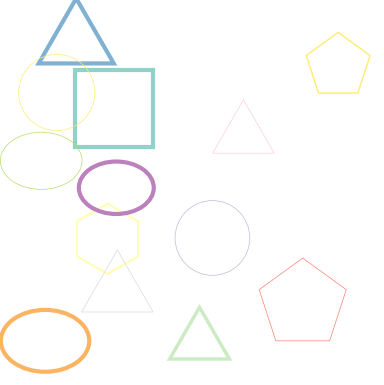[{"shape": "square", "thickness": 3, "radius": 0.5, "center": [0.296, 0.719]}, {"shape": "hexagon", "thickness": 1.5, "radius": 0.46, "center": [0.279, 0.38]}, {"shape": "circle", "thickness": 0.5, "radius": 0.49, "center": [0.552, 0.382]}, {"shape": "pentagon", "thickness": 0.5, "radius": 0.59, "center": [0.786, 0.211]}, {"shape": "triangle", "thickness": 3, "radius": 0.56, "center": [0.198, 0.892]}, {"shape": "oval", "thickness": 3, "radius": 0.57, "center": [0.117, 0.115]}, {"shape": "oval", "thickness": 0.5, "radius": 0.53, "center": [0.107, 0.582]}, {"shape": "triangle", "thickness": 0.5, "radius": 0.46, "center": [0.632, 0.648]}, {"shape": "triangle", "thickness": 0.5, "radius": 0.54, "center": [0.305, 0.243]}, {"shape": "oval", "thickness": 3, "radius": 0.49, "center": [0.302, 0.512]}, {"shape": "triangle", "thickness": 2.5, "radius": 0.45, "center": [0.518, 0.112]}, {"shape": "pentagon", "thickness": 1, "radius": 0.44, "center": [0.878, 0.829]}, {"shape": "circle", "thickness": 0.5, "radius": 0.5, "center": [0.147, 0.76]}]